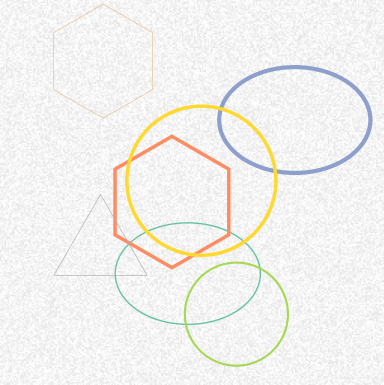[{"shape": "oval", "thickness": 1, "radius": 0.94, "center": [0.488, 0.289]}, {"shape": "hexagon", "thickness": 2.5, "radius": 0.85, "center": [0.447, 0.475]}, {"shape": "oval", "thickness": 3, "radius": 0.98, "center": [0.766, 0.688]}, {"shape": "circle", "thickness": 1.5, "radius": 0.67, "center": [0.614, 0.184]}, {"shape": "circle", "thickness": 2.5, "radius": 0.97, "center": [0.523, 0.531]}, {"shape": "hexagon", "thickness": 0.5, "radius": 0.74, "center": [0.268, 0.841]}, {"shape": "triangle", "thickness": 0.5, "radius": 0.7, "center": [0.261, 0.355]}]